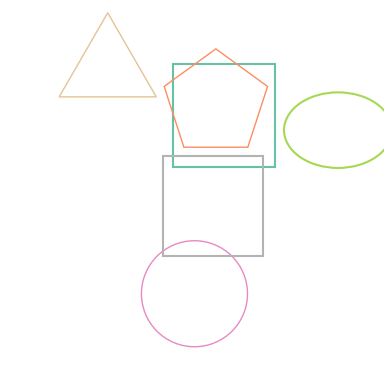[{"shape": "square", "thickness": 1.5, "radius": 0.67, "center": [0.581, 0.7]}, {"shape": "pentagon", "thickness": 1, "radius": 0.71, "center": [0.561, 0.732]}, {"shape": "circle", "thickness": 1, "radius": 0.69, "center": [0.505, 0.237]}, {"shape": "oval", "thickness": 1.5, "radius": 0.7, "center": [0.878, 0.662]}, {"shape": "triangle", "thickness": 1, "radius": 0.73, "center": [0.28, 0.821]}, {"shape": "square", "thickness": 1.5, "radius": 0.65, "center": [0.554, 0.464]}]